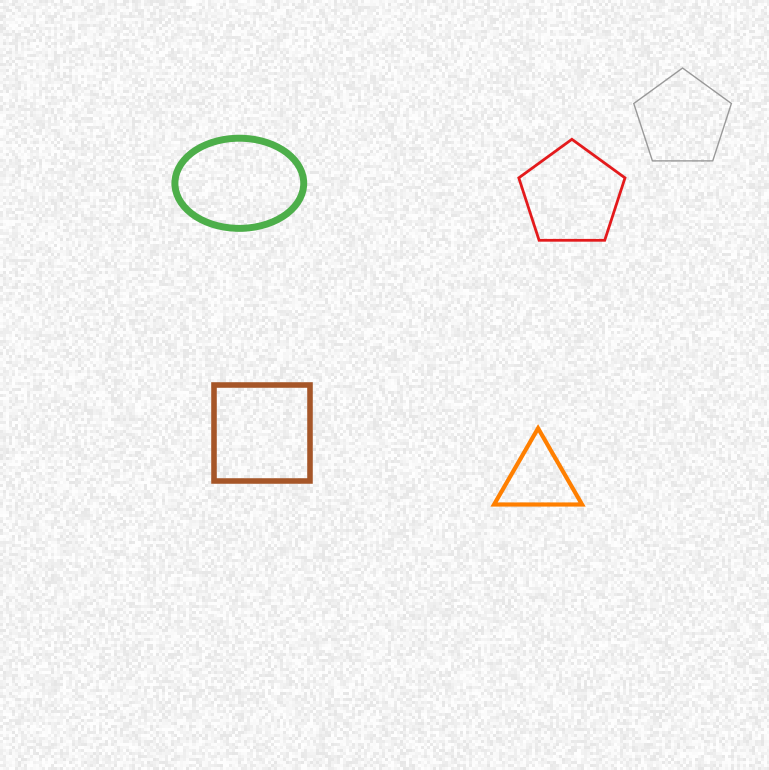[{"shape": "pentagon", "thickness": 1, "radius": 0.36, "center": [0.743, 0.747]}, {"shape": "oval", "thickness": 2.5, "radius": 0.42, "center": [0.311, 0.762]}, {"shape": "triangle", "thickness": 1.5, "radius": 0.33, "center": [0.699, 0.378]}, {"shape": "square", "thickness": 2, "radius": 0.31, "center": [0.34, 0.437]}, {"shape": "pentagon", "thickness": 0.5, "radius": 0.33, "center": [0.886, 0.845]}]